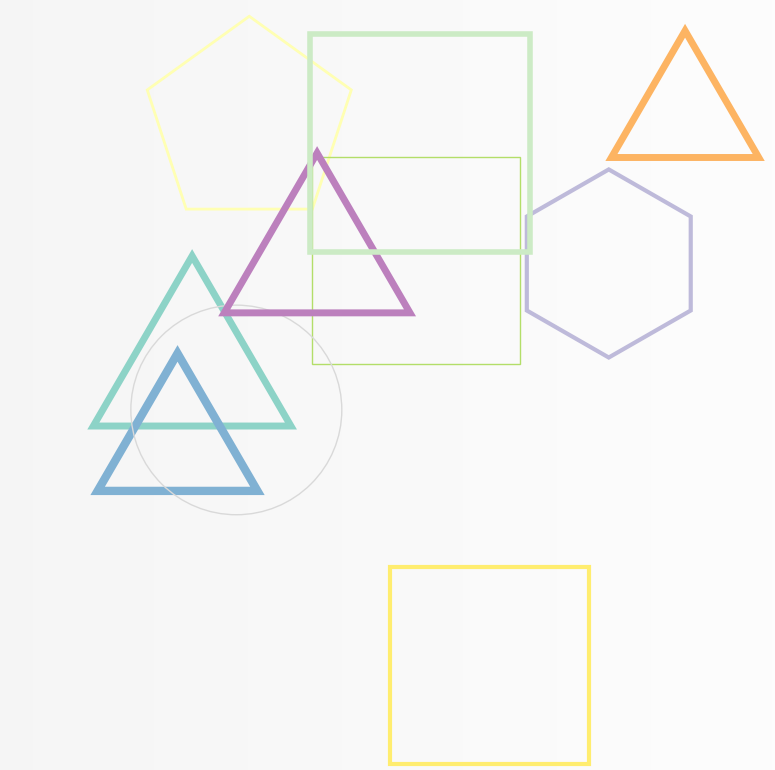[{"shape": "triangle", "thickness": 2.5, "radius": 0.74, "center": [0.248, 0.52]}, {"shape": "pentagon", "thickness": 1, "radius": 0.69, "center": [0.322, 0.84]}, {"shape": "hexagon", "thickness": 1.5, "radius": 0.61, "center": [0.786, 0.658]}, {"shape": "triangle", "thickness": 3, "radius": 0.6, "center": [0.229, 0.422]}, {"shape": "triangle", "thickness": 2.5, "radius": 0.55, "center": [0.884, 0.85]}, {"shape": "square", "thickness": 0.5, "radius": 0.67, "center": [0.537, 0.662]}, {"shape": "circle", "thickness": 0.5, "radius": 0.68, "center": [0.305, 0.468]}, {"shape": "triangle", "thickness": 2.5, "radius": 0.69, "center": [0.409, 0.663]}, {"shape": "square", "thickness": 2, "radius": 0.71, "center": [0.542, 0.814]}, {"shape": "square", "thickness": 1.5, "radius": 0.64, "center": [0.632, 0.136]}]